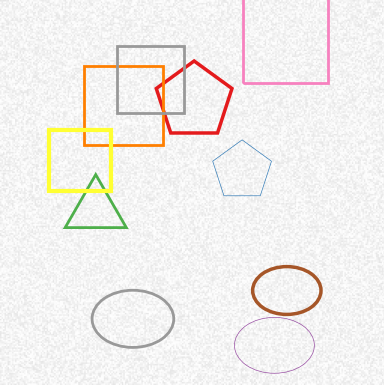[{"shape": "pentagon", "thickness": 2.5, "radius": 0.52, "center": [0.504, 0.738]}, {"shape": "pentagon", "thickness": 0.5, "radius": 0.4, "center": [0.629, 0.556]}, {"shape": "triangle", "thickness": 2, "radius": 0.46, "center": [0.249, 0.455]}, {"shape": "oval", "thickness": 0.5, "radius": 0.52, "center": [0.713, 0.103]}, {"shape": "square", "thickness": 2, "radius": 0.52, "center": [0.321, 0.726]}, {"shape": "square", "thickness": 3, "radius": 0.4, "center": [0.208, 0.583]}, {"shape": "oval", "thickness": 2.5, "radius": 0.44, "center": [0.745, 0.245]}, {"shape": "square", "thickness": 2, "radius": 0.55, "center": [0.743, 0.895]}, {"shape": "oval", "thickness": 2, "radius": 0.53, "center": [0.345, 0.172]}, {"shape": "square", "thickness": 2, "radius": 0.44, "center": [0.39, 0.794]}]